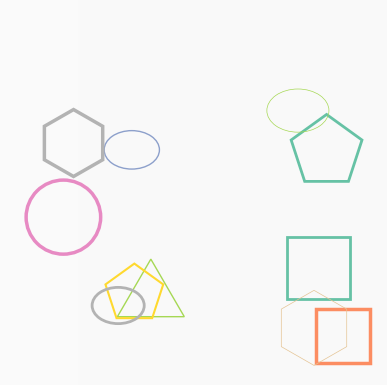[{"shape": "square", "thickness": 2, "radius": 0.4, "center": [0.822, 0.303]}, {"shape": "pentagon", "thickness": 2, "radius": 0.48, "center": [0.843, 0.607]}, {"shape": "square", "thickness": 2.5, "radius": 0.35, "center": [0.886, 0.127]}, {"shape": "oval", "thickness": 1, "radius": 0.36, "center": [0.34, 0.611]}, {"shape": "circle", "thickness": 2.5, "radius": 0.48, "center": [0.164, 0.436]}, {"shape": "oval", "thickness": 0.5, "radius": 0.4, "center": [0.769, 0.713]}, {"shape": "triangle", "thickness": 1, "radius": 0.5, "center": [0.389, 0.227]}, {"shape": "pentagon", "thickness": 1.5, "radius": 0.39, "center": [0.347, 0.237]}, {"shape": "hexagon", "thickness": 0.5, "radius": 0.49, "center": [0.81, 0.148]}, {"shape": "hexagon", "thickness": 2.5, "radius": 0.43, "center": [0.19, 0.629]}, {"shape": "oval", "thickness": 2, "radius": 0.34, "center": [0.305, 0.206]}]